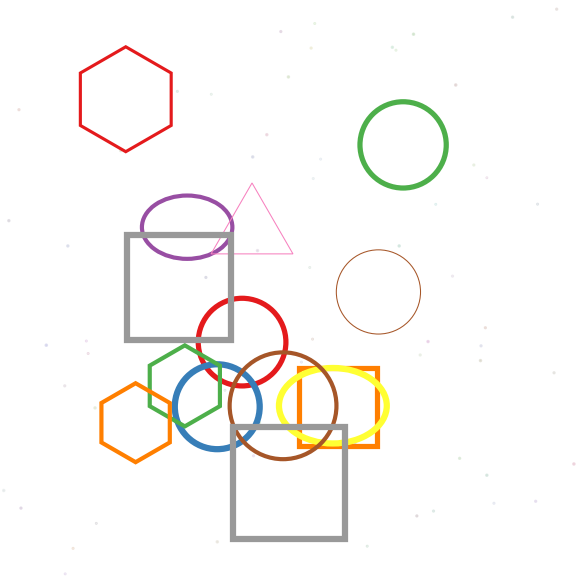[{"shape": "hexagon", "thickness": 1.5, "radius": 0.45, "center": [0.218, 0.827]}, {"shape": "circle", "thickness": 2.5, "radius": 0.38, "center": [0.419, 0.407]}, {"shape": "circle", "thickness": 3, "radius": 0.37, "center": [0.376, 0.295]}, {"shape": "circle", "thickness": 2.5, "radius": 0.37, "center": [0.698, 0.748]}, {"shape": "hexagon", "thickness": 2, "radius": 0.35, "center": [0.32, 0.331]}, {"shape": "oval", "thickness": 2, "radius": 0.39, "center": [0.324, 0.606]}, {"shape": "square", "thickness": 2.5, "radius": 0.34, "center": [0.585, 0.294]}, {"shape": "hexagon", "thickness": 2, "radius": 0.34, "center": [0.235, 0.267]}, {"shape": "oval", "thickness": 3, "radius": 0.47, "center": [0.576, 0.297]}, {"shape": "circle", "thickness": 0.5, "radius": 0.36, "center": [0.655, 0.494]}, {"shape": "circle", "thickness": 2, "radius": 0.46, "center": [0.49, 0.296]}, {"shape": "triangle", "thickness": 0.5, "radius": 0.41, "center": [0.436, 0.6]}, {"shape": "square", "thickness": 3, "radius": 0.45, "center": [0.31, 0.501]}, {"shape": "square", "thickness": 3, "radius": 0.48, "center": [0.5, 0.163]}]